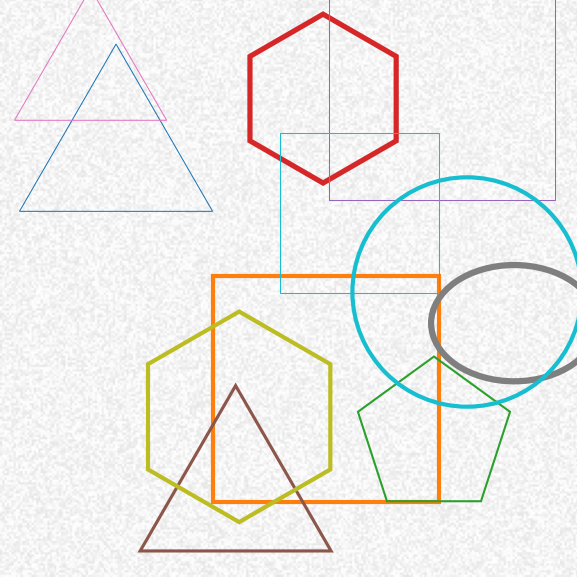[{"shape": "triangle", "thickness": 0.5, "radius": 0.97, "center": [0.201, 0.73]}, {"shape": "square", "thickness": 2, "radius": 0.98, "center": [0.565, 0.325]}, {"shape": "pentagon", "thickness": 1, "radius": 0.69, "center": [0.751, 0.243]}, {"shape": "hexagon", "thickness": 2.5, "radius": 0.73, "center": [0.559, 0.828]}, {"shape": "square", "thickness": 0.5, "radius": 0.98, "center": [0.766, 0.849]}, {"shape": "triangle", "thickness": 1.5, "radius": 0.95, "center": [0.408, 0.141]}, {"shape": "triangle", "thickness": 0.5, "radius": 0.76, "center": [0.157, 0.867]}, {"shape": "oval", "thickness": 3, "radius": 0.72, "center": [0.89, 0.44]}, {"shape": "hexagon", "thickness": 2, "radius": 0.91, "center": [0.414, 0.277]}, {"shape": "circle", "thickness": 2, "radius": 0.99, "center": [0.809, 0.494]}, {"shape": "square", "thickness": 0.5, "radius": 0.69, "center": [0.622, 0.63]}]